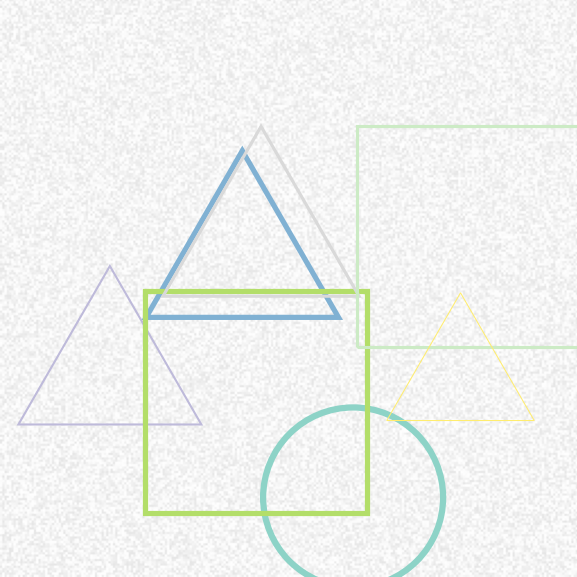[{"shape": "circle", "thickness": 3, "radius": 0.78, "center": [0.611, 0.138]}, {"shape": "triangle", "thickness": 1, "radius": 0.91, "center": [0.19, 0.356]}, {"shape": "triangle", "thickness": 2.5, "radius": 0.96, "center": [0.42, 0.546]}, {"shape": "square", "thickness": 2.5, "radius": 0.96, "center": [0.444, 0.303]}, {"shape": "triangle", "thickness": 1.5, "radius": 0.98, "center": [0.452, 0.584]}, {"shape": "square", "thickness": 1.5, "radius": 0.96, "center": [0.81, 0.59]}, {"shape": "triangle", "thickness": 0.5, "radius": 0.74, "center": [0.797, 0.345]}]